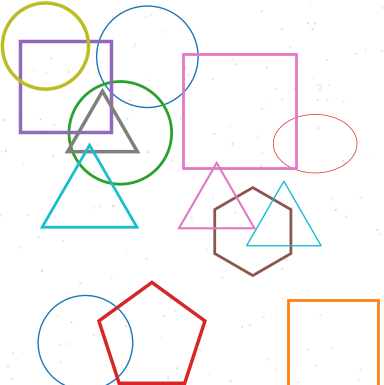[{"shape": "circle", "thickness": 1, "radius": 0.61, "center": [0.222, 0.11]}, {"shape": "circle", "thickness": 1, "radius": 0.66, "center": [0.383, 0.853]}, {"shape": "square", "thickness": 2, "radius": 0.58, "center": [0.866, 0.104]}, {"shape": "circle", "thickness": 2, "radius": 0.67, "center": [0.312, 0.655]}, {"shape": "oval", "thickness": 0.5, "radius": 0.54, "center": [0.819, 0.627]}, {"shape": "pentagon", "thickness": 2.5, "radius": 0.72, "center": [0.395, 0.122]}, {"shape": "square", "thickness": 2.5, "radius": 0.59, "center": [0.169, 0.774]}, {"shape": "hexagon", "thickness": 2, "radius": 0.57, "center": [0.657, 0.399]}, {"shape": "triangle", "thickness": 1.5, "radius": 0.57, "center": [0.563, 0.464]}, {"shape": "square", "thickness": 2, "radius": 0.74, "center": [0.622, 0.711]}, {"shape": "triangle", "thickness": 2.5, "radius": 0.52, "center": [0.266, 0.658]}, {"shape": "circle", "thickness": 2.5, "radius": 0.56, "center": [0.118, 0.88]}, {"shape": "triangle", "thickness": 2, "radius": 0.71, "center": [0.233, 0.481]}, {"shape": "triangle", "thickness": 1, "radius": 0.56, "center": [0.737, 0.418]}]